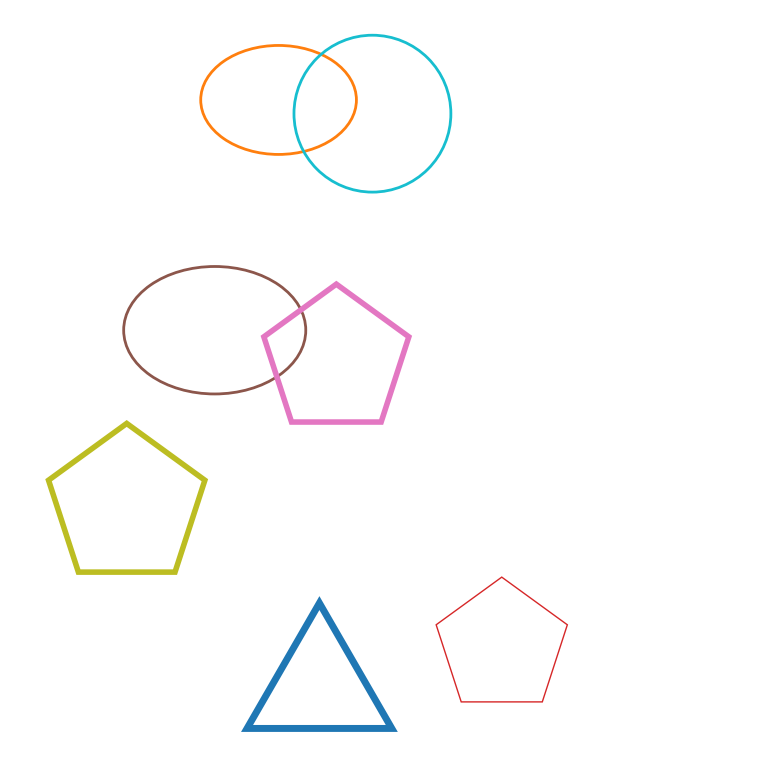[{"shape": "triangle", "thickness": 2.5, "radius": 0.54, "center": [0.415, 0.108]}, {"shape": "oval", "thickness": 1, "radius": 0.51, "center": [0.362, 0.87]}, {"shape": "pentagon", "thickness": 0.5, "radius": 0.45, "center": [0.652, 0.161]}, {"shape": "oval", "thickness": 1, "radius": 0.59, "center": [0.279, 0.571]}, {"shape": "pentagon", "thickness": 2, "radius": 0.49, "center": [0.437, 0.532]}, {"shape": "pentagon", "thickness": 2, "radius": 0.53, "center": [0.165, 0.343]}, {"shape": "circle", "thickness": 1, "radius": 0.51, "center": [0.484, 0.852]}]